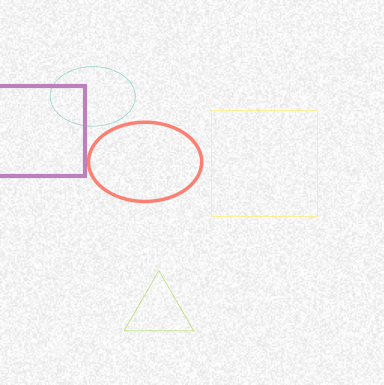[{"shape": "oval", "thickness": 0.5, "radius": 0.55, "center": [0.241, 0.75]}, {"shape": "oval", "thickness": 2.5, "radius": 0.73, "center": [0.377, 0.58]}, {"shape": "triangle", "thickness": 0.5, "radius": 0.52, "center": [0.413, 0.193]}, {"shape": "square", "thickness": 3, "radius": 0.59, "center": [0.103, 0.66]}, {"shape": "square", "thickness": 0.5, "radius": 0.69, "center": [0.685, 0.577]}]